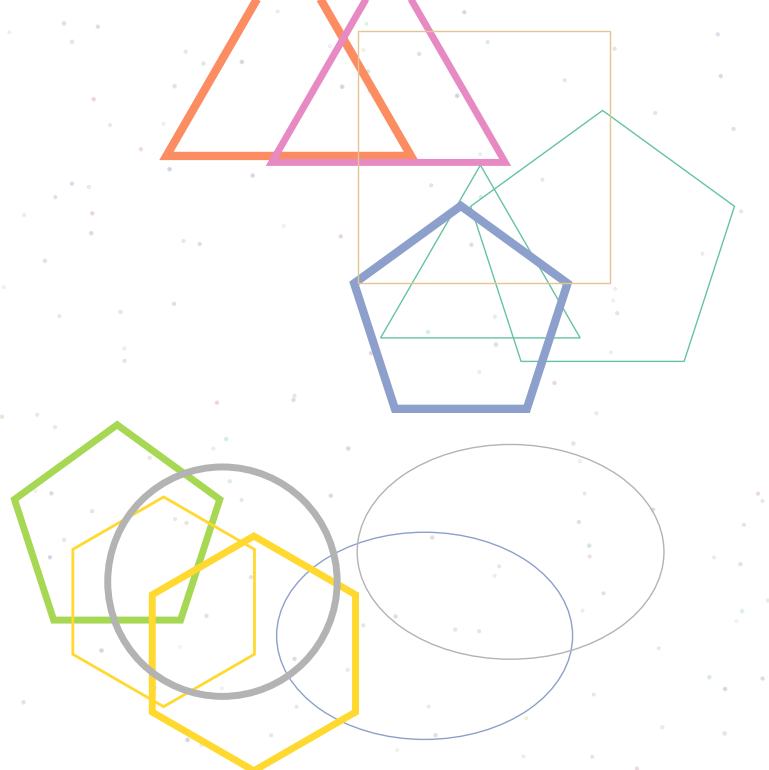[{"shape": "triangle", "thickness": 0.5, "radius": 0.75, "center": [0.624, 0.636]}, {"shape": "pentagon", "thickness": 0.5, "radius": 0.9, "center": [0.783, 0.676]}, {"shape": "triangle", "thickness": 3, "radius": 0.92, "center": [0.375, 0.889]}, {"shape": "oval", "thickness": 0.5, "radius": 0.96, "center": [0.551, 0.174]}, {"shape": "pentagon", "thickness": 3, "radius": 0.73, "center": [0.598, 0.587]}, {"shape": "triangle", "thickness": 2.5, "radius": 0.88, "center": [0.504, 0.877]}, {"shape": "pentagon", "thickness": 2.5, "radius": 0.7, "center": [0.152, 0.308]}, {"shape": "hexagon", "thickness": 2.5, "radius": 0.76, "center": [0.33, 0.151]}, {"shape": "hexagon", "thickness": 1, "radius": 0.68, "center": [0.213, 0.218]}, {"shape": "square", "thickness": 0.5, "radius": 0.82, "center": [0.629, 0.796]}, {"shape": "circle", "thickness": 2.5, "radius": 0.74, "center": [0.289, 0.245]}, {"shape": "oval", "thickness": 0.5, "radius": 1.0, "center": [0.663, 0.283]}]